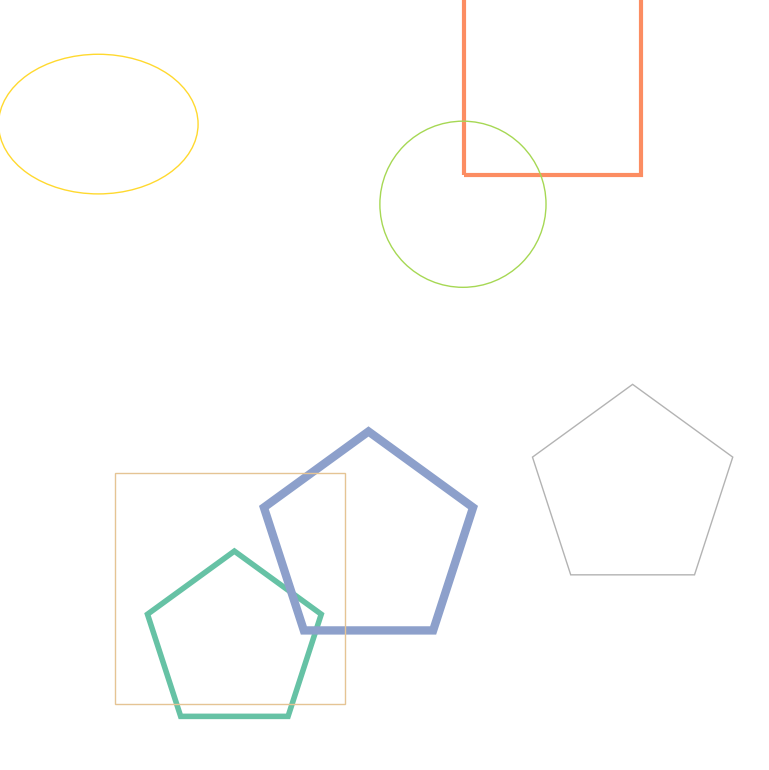[{"shape": "pentagon", "thickness": 2, "radius": 0.59, "center": [0.304, 0.166]}, {"shape": "square", "thickness": 1.5, "radius": 0.57, "center": [0.717, 0.887]}, {"shape": "pentagon", "thickness": 3, "radius": 0.71, "center": [0.479, 0.297]}, {"shape": "circle", "thickness": 0.5, "radius": 0.54, "center": [0.601, 0.735]}, {"shape": "oval", "thickness": 0.5, "radius": 0.65, "center": [0.128, 0.839]}, {"shape": "square", "thickness": 0.5, "radius": 0.75, "center": [0.299, 0.236]}, {"shape": "pentagon", "thickness": 0.5, "radius": 0.68, "center": [0.822, 0.364]}]